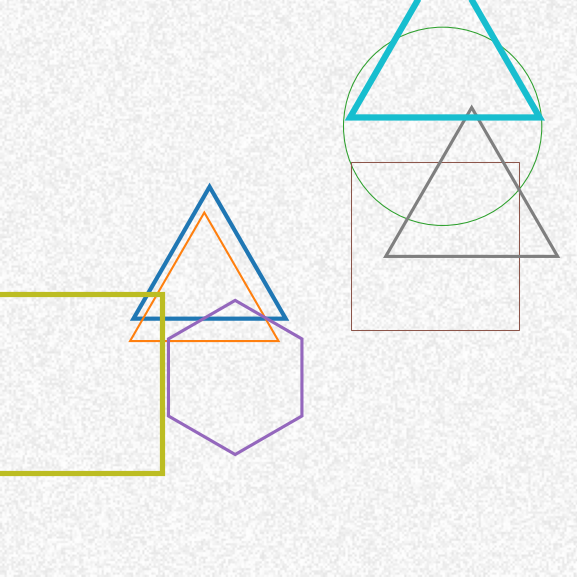[{"shape": "triangle", "thickness": 2, "radius": 0.76, "center": [0.363, 0.523]}, {"shape": "triangle", "thickness": 1, "radius": 0.74, "center": [0.354, 0.483]}, {"shape": "circle", "thickness": 0.5, "radius": 0.86, "center": [0.766, 0.78]}, {"shape": "hexagon", "thickness": 1.5, "radius": 0.67, "center": [0.407, 0.346]}, {"shape": "square", "thickness": 0.5, "radius": 0.73, "center": [0.753, 0.573]}, {"shape": "triangle", "thickness": 1.5, "radius": 0.86, "center": [0.817, 0.641]}, {"shape": "square", "thickness": 2.5, "radius": 0.77, "center": [0.126, 0.335]}, {"shape": "triangle", "thickness": 3, "radius": 0.95, "center": [0.77, 0.891]}]